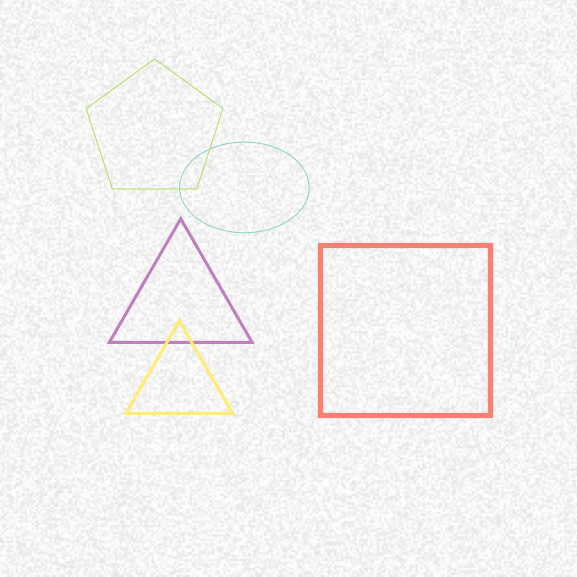[{"shape": "oval", "thickness": 0.5, "radius": 0.56, "center": [0.423, 0.675]}, {"shape": "square", "thickness": 2.5, "radius": 0.74, "center": [0.702, 0.428]}, {"shape": "pentagon", "thickness": 0.5, "radius": 0.62, "center": [0.268, 0.773]}, {"shape": "triangle", "thickness": 1.5, "radius": 0.71, "center": [0.313, 0.478]}, {"shape": "triangle", "thickness": 1.5, "radius": 0.53, "center": [0.31, 0.337]}]